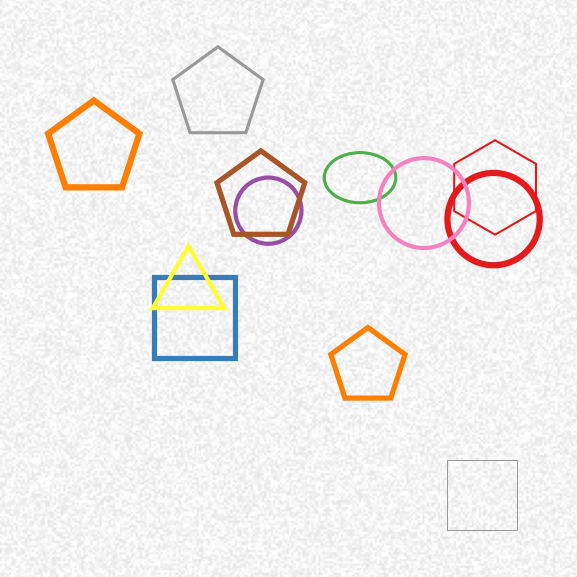[{"shape": "hexagon", "thickness": 1, "radius": 0.41, "center": [0.857, 0.675]}, {"shape": "circle", "thickness": 3, "radius": 0.4, "center": [0.855, 0.62]}, {"shape": "square", "thickness": 2.5, "radius": 0.35, "center": [0.337, 0.45]}, {"shape": "oval", "thickness": 1.5, "radius": 0.31, "center": [0.623, 0.691]}, {"shape": "circle", "thickness": 2, "radius": 0.29, "center": [0.465, 0.634]}, {"shape": "pentagon", "thickness": 2.5, "radius": 0.34, "center": [0.637, 0.364]}, {"shape": "pentagon", "thickness": 3, "radius": 0.42, "center": [0.162, 0.742]}, {"shape": "triangle", "thickness": 2, "radius": 0.36, "center": [0.327, 0.501]}, {"shape": "pentagon", "thickness": 2.5, "radius": 0.4, "center": [0.452, 0.658]}, {"shape": "circle", "thickness": 2, "radius": 0.39, "center": [0.734, 0.648]}, {"shape": "square", "thickness": 0.5, "radius": 0.3, "center": [0.835, 0.142]}, {"shape": "pentagon", "thickness": 1.5, "radius": 0.41, "center": [0.377, 0.836]}]